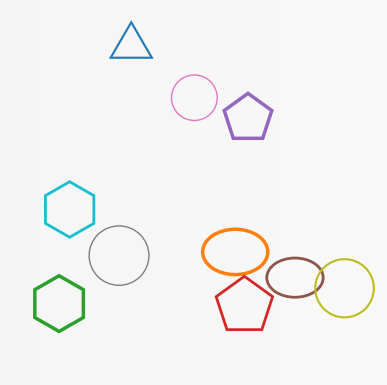[{"shape": "triangle", "thickness": 1.5, "radius": 0.31, "center": [0.339, 0.881]}, {"shape": "oval", "thickness": 2.5, "radius": 0.42, "center": [0.607, 0.346]}, {"shape": "hexagon", "thickness": 2.5, "radius": 0.36, "center": [0.152, 0.211]}, {"shape": "pentagon", "thickness": 2, "radius": 0.38, "center": [0.631, 0.206]}, {"shape": "pentagon", "thickness": 2.5, "radius": 0.32, "center": [0.64, 0.693]}, {"shape": "oval", "thickness": 2, "radius": 0.36, "center": [0.761, 0.279]}, {"shape": "circle", "thickness": 1, "radius": 0.3, "center": [0.502, 0.746]}, {"shape": "circle", "thickness": 1, "radius": 0.39, "center": [0.307, 0.336]}, {"shape": "circle", "thickness": 1.5, "radius": 0.38, "center": [0.889, 0.251]}, {"shape": "hexagon", "thickness": 2, "radius": 0.36, "center": [0.18, 0.456]}]